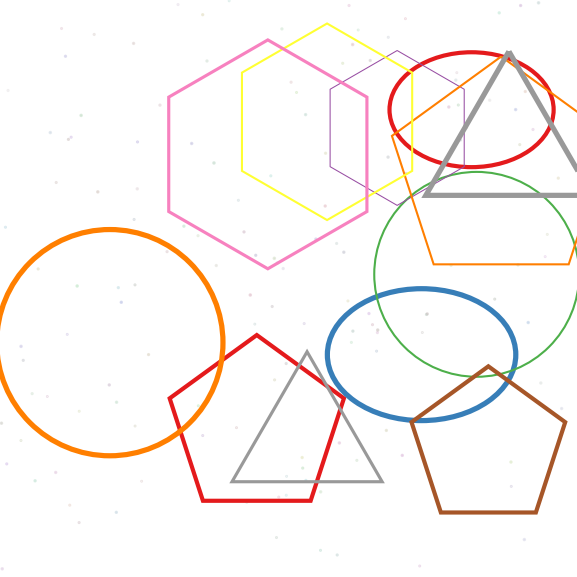[{"shape": "pentagon", "thickness": 2, "radius": 0.79, "center": [0.445, 0.26]}, {"shape": "oval", "thickness": 2, "radius": 0.71, "center": [0.817, 0.809]}, {"shape": "oval", "thickness": 2.5, "radius": 0.82, "center": [0.73, 0.385]}, {"shape": "circle", "thickness": 1, "radius": 0.89, "center": [0.825, 0.524]}, {"shape": "hexagon", "thickness": 0.5, "radius": 0.67, "center": [0.688, 0.778]}, {"shape": "circle", "thickness": 2.5, "radius": 0.98, "center": [0.19, 0.406]}, {"shape": "pentagon", "thickness": 1, "radius": 0.99, "center": [0.868, 0.702]}, {"shape": "hexagon", "thickness": 1, "radius": 0.85, "center": [0.566, 0.788]}, {"shape": "pentagon", "thickness": 2, "radius": 0.7, "center": [0.846, 0.225]}, {"shape": "hexagon", "thickness": 1.5, "radius": 0.99, "center": [0.464, 0.732]}, {"shape": "triangle", "thickness": 2.5, "radius": 0.83, "center": [0.881, 0.744]}, {"shape": "triangle", "thickness": 1.5, "radius": 0.75, "center": [0.532, 0.24]}]